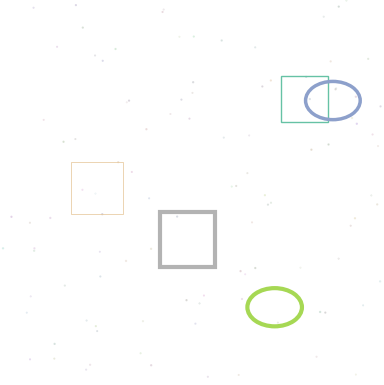[{"shape": "square", "thickness": 1, "radius": 0.3, "center": [0.791, 0.744]}, {"shape": "oval", "thickness": 2.5, "radius": 0.35, "center": [0.865, 0.739]}, {"shape": "oval", "thickness": 3, "radius": 0.35, "center": [0.713, 0.202]}, {"shape": "square", "thickness": 0.5, "radius": 0.34, "center": [0.252, 0.511]}, {"shape": "square", "thickness": 3, "radius": 0.36, "center": [0.488, 0.379]}]